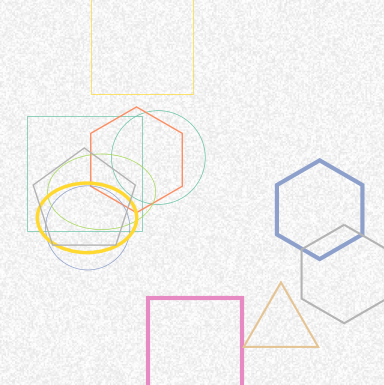[{"shape": "circle", "thickness": 0.5, "radius": 0.61, "center": [0.411, 0.591]}, {"shape": "square", "thickness": 0.5, "radius": 0.75, "center": [0.219, 0.549]}, {"shape": "hexagon", "thickness": 1, "radius": 0.69, "center": [0.355, 0.585]}, {"shape": "hexagon", "thickness": 3, "radius": 0.64, "center": [0.83, 0.455]}, {"shape": "circle", "thickness": 0.5, "radius": 0.55, "center": [0.228, 0.408]}, {"shape": "square", "thickness": 3, "radius": 0.61, "center": [0.506, 0.102]}, {"shape": "oval", "thickness": 0.5, "radius": 0.7, "center": [0.264, 0.502]}, {"shape": "square", "thickness": 0.5, "radius": 0.67, "center": [0.369, 0.889]}, {"shape": "oval", "thickness": 2.5, "radius": 0.65, "center": [0.226, 0.434]}, {"shape": "triangle", "thickness": 1.5, "radius": 0.56, "center": [0.73, 0.155]}, {"shape": "pentagon", "thickness": 1, "radius": 0.7, "center": [0.219, 0.476]}, {"shape": "hexagon", "thickness": 1.5, "radius": 0.64, "center": [0.894, 0.288]}]